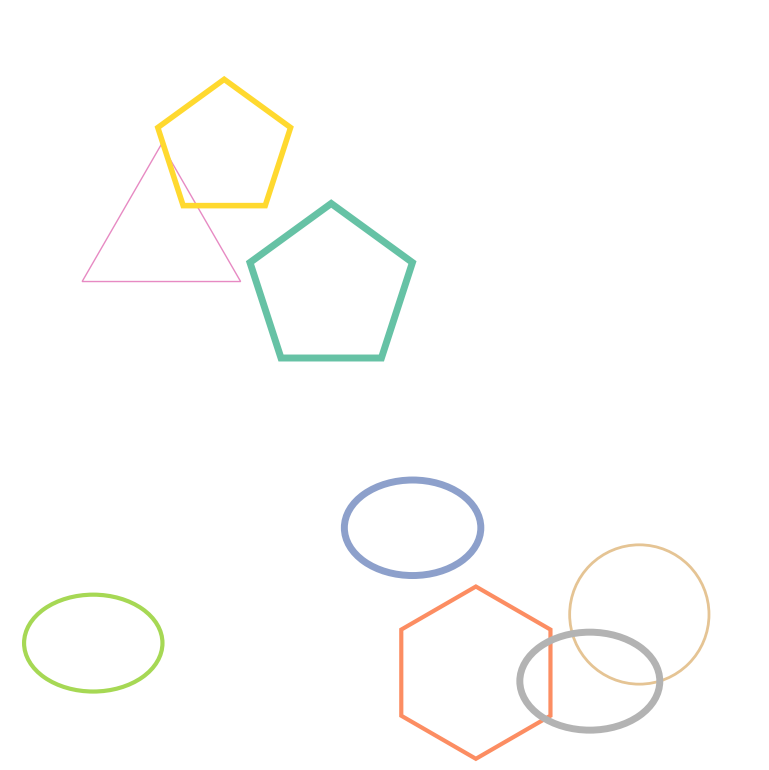[{"shape": "pentagon", "thickness": 2.5, "radius": 0.55, "center": [0.43, 0.625]}, {"shape": "hexagon", "thickness": 1.5, "radius": 0.56, "center": [0.618, 0.126]}, {"shape": "oval", "thickness": 2.5, "radius": 0.44, "center": [0.536, 0.315]}, {"shape": "triangle", "thickness": 0.5, "radius": 0.59, "center": [0.21, 0.694]}, {"shape": "oval", "thickness": 1.5, "radius": 0.45, "center": [0.121, 0.165]}, {"shape": "pentagon", "thickness": 2, "radius": 0.45, "center": [0.291, 0.806]}, {"shape": "circle", "thickness": 1, "radius": 0.45, "center": [0.83, 0.202]}, {"shape": "oval", "thickness": 2.5, "radius": 0.45, "center": [0.766, 0.115]}]